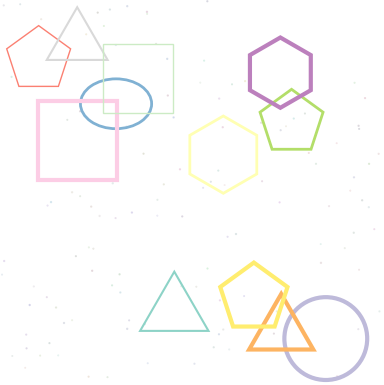[{"shape": "triangle", "thickness": 1.5, "radius": 0.51, "center": [0.453, 0.192]}, {"shape": "hexagon", "thickness": 2, "radius": 0.5, "center": [0.58, 0.598]}, {"shape": "circle", "thickness": 3, "radius": 0.54, "center": [0.846, 0.121]}, {"shape": "pentagon", "thickness": 1, "radius": 0.44, "center": [0.1, 0.846]}, {"shape": "oval", "thickness": 2, "radius": 0.46, "center": [0.301, 0.73]}, {"shape": "triangle", "thickness": 3, "radius": 0.48, "center": [0.73, 0.14]}, {"shape": "pentagon", "thickness": 2, "radius": 0.43, "center": [0.757, 0.682]}, {"shape": "square", "thickness": 3, "radius": 0.51, "center": [0.202, 0.635]}, {"shape": "triangle", "thickness": 1.5, "radius": 0.46, "center": [0.2, 0.89]}, {"shape": "hexagon", "thickness": 3, "radius": 0.46, "center": [0.728, 0.811]}, {"shape": "square", "thickness": 1, "radius": 0.45, "center": [0.359, 0.796]}, {"shape": "pentagon", "thickness": 3, "radius": 0.46, "center": [0.659, 0.226]}]